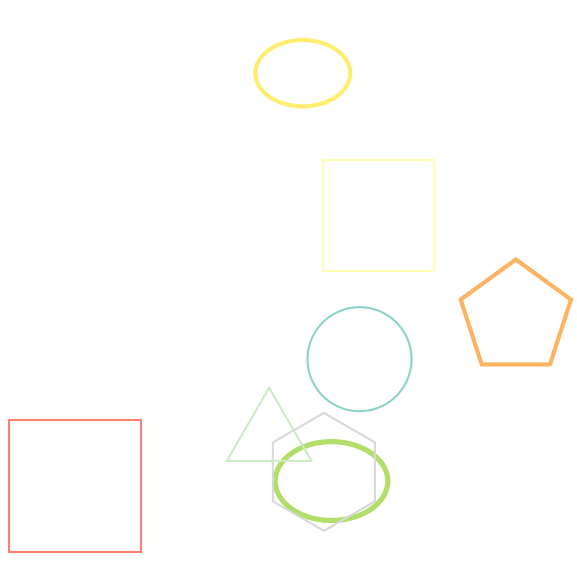[{"shape": "circle", "thickness": 1, "radius": 0.45, "center": [0.623, 0.377]}, {"shape": "square", "thickness": 1, "radius": 0.48, "center": [0.655, 0.626]}, {"shape": "square", "thickness": 1, "radius": 0.57, "center": [0.13, 0.157]}, {"shape": "pentagon", "thickness": 2, "radius": 0.5, "center": [0.893, 0.449]}, {"shape": "oval", "thickness": 2.5, "radius": 0.49, "center": [0.574, 0.166]}, {"shape": "hexagon", "thickness": 1, "radius": 0.51, "center": [0.561, 0.182]}, {"shape": "triangle", "thickness": 1, "radius": 0.42, "center": [0.466, 0.243]}, {"shape": "oval", "thickness": 2, "radius": 0.41, "center": [0.524, 0.872]}]